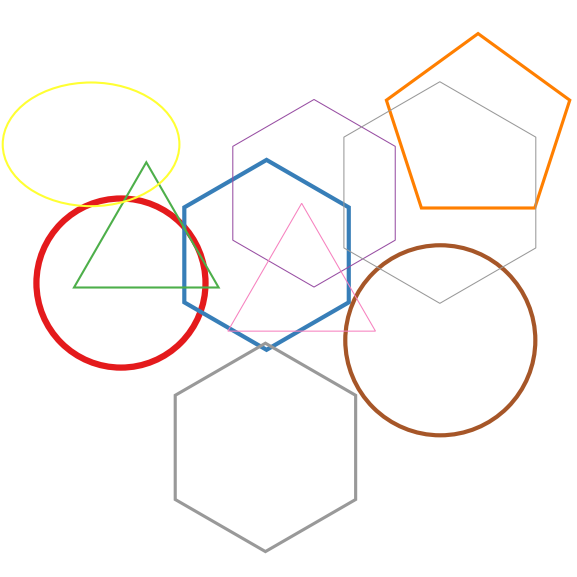[{"shape": "circle", "thickness": 3, "radius": 0.73, "center": [0.209, 0.509]}, {"shape": "hexagon", "thickness": 2, "radius": 0.82, "center": [0.462, 0.558]}, {"shape": "triangle", "thickness": 1, "radius": 0.72, "center": [0.253, 0.574]}, {"shape": "hexagon", "thickness": 0.5, "radius": 0.81, "center": [0.544, 0.664]}, {"shape": "pentagon", "thickness": 1.5, "radius": 0.83, "center": [0.828, 0.774]}, {"shape": "oval", "thickness": 1, "radius": 0.76, "center": [0.158, 0.749]}, {"shape": "circle", "thickness": 2, "radius": 0.82, "center": [0.762, 0.41]}, {"shape": "triangle", "thickness": 0.5, "radius": 0.74, "center": [0.522, 0.5]}, {"shape": "hexagon", "thickness": 1.5, "radius": 0.9, "center": [0.46, 0.224]}, {"shape": "hexagon", "thickness": 0.5, "radius": 0.96, "center": [0.762, 0.666]}]